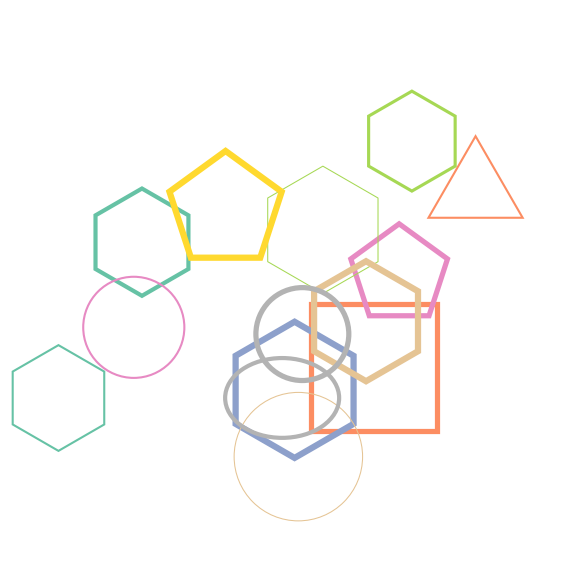[{"shape": "hexagon", "thickness": 2, "radius": 0.46, "center": [0.246, 0.58]}, {"shape": "hexagon", "thickness": 1, "radius": 0.46, "center": [0.101, 0.31]}, {"shape": "square", "thickness": 2.5, "radius": 0.55, "center": [0.648, 0.363]}, {"shape": "triangle", "thickness": 1, "radius": 0.47, "center": [0.823, 0.669]}, {"shape": "hexagon", "thickness": 3, "radius": 0.59, "center": [0.51, 0.324]}, {"shape": "pentagon", "thickness": 2.5, "radius": 0.44, "center": [0.691, 0.524]}, {"shape": "circle", "thickness": 1, "radius": 0.44, "center": [0.232, 0.432]}, {"shape": "hexagon", "thickness": 0.5, "radius": 0.55, "center": [0.559, 0.601]}, {"shape": "hexagon", "thickness": 1.5, "radius": 0.43, "center": [0.713, 0.755]}, {"shape": "pentagon", "thickness": 3, "radius": 0.51, "center": [0.391, 0.636]}, {"shape": "hexagon", "thickness": 3, "radius": 0.52, "center": [0.634, 0.443]}, {"shape": "circle", "thickness": 0.5, "radius": 0.56, "center": [0.517, 0.208]}, {"shape": "circle", "thickness": 2.5, "radius": 0.4, "center": [0.524, 0.421]}, {"shape": "oval", "thickness": 2, "radius": 0.49, "center": [0.489, 0.31]}]